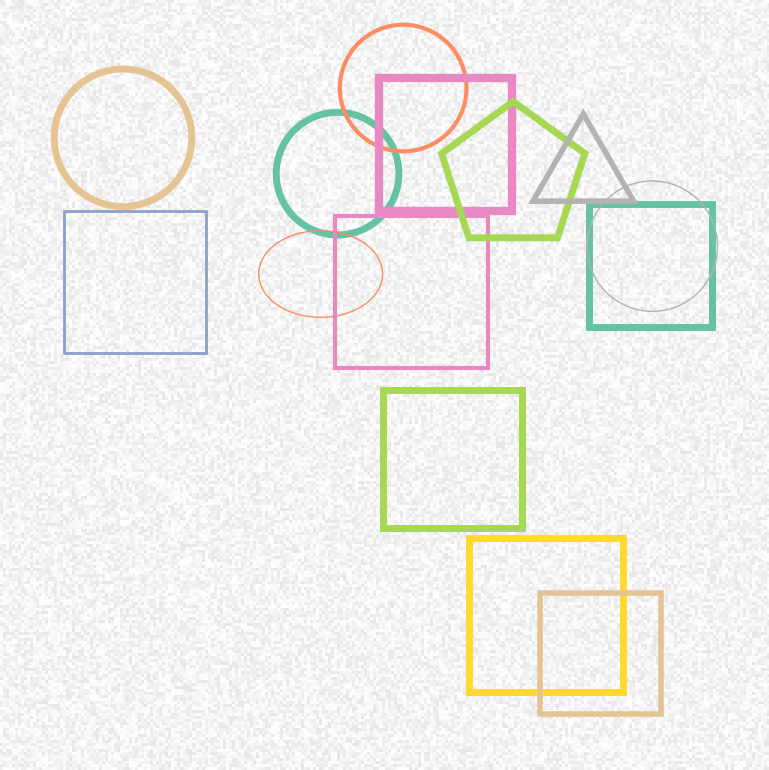[{"shape": "square", "thickness": 2.5, "radius": 0.4, "center": [0.845, 0.655]}, {"shape": "circle", "thickness": 2.5, "radius": 0.4, "center": [0.438, 0.774]}, {"shape": "circle", "thickness": 1.5, "radius": 0.41, "center": [0.524, 0.886]}, {"shape": "oval", "thickness": 0.5, "radius": 0.4, "center": [0.416, 0.644]}, {"shape": "square", "thickness": 1, "radius": 0.46, "center": [0.175, 0.634]}, {"shape": "square", "thickness": 1.5, "radius": 0.49, "center": [0.534, 0.621]}, {"shape": "square", "thickness": 3, "radius": 0.43, "center": [0.578, 0.812]}, {"shape": "square", "thickness": 2.5, "radius": 0.45, "center": [0.588, 0.404]}, {"shape": "pentagon", "thickness": 2.5, "radius": 0.49, "center": [0.666, 0.77]}, {"shape": "square", "thickness": 2.5, "radius": 0.5, "center": [0.709, 0.202]}, {"shape": "circle", "thickness": 2.5, "radius": 0.45, "center": [0.16, 0.821]}, {"shape": "square", "thickness": 2, "radius": 0.39, "center": [0.78, 0.151]}, {"shape": "triangle", "thickness": 2, "radius": 0.38, "center": [0.758, 0.777]}, {"shape": "circle", "thickness": 0.5, "radius": 0.42, "center": [0.847, 0.68]}]